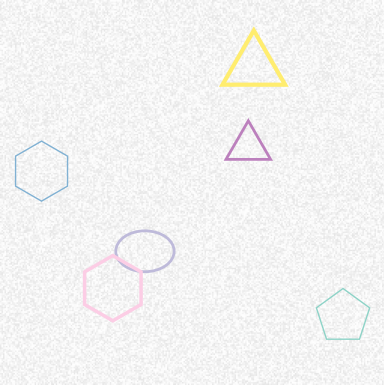[{"shape": "pentagon", "thickness": 1, "radius": 0.36, "center": [0.891, 0.178]}, {"shape": "oval", "thickness": 2, "radius": 0.38, "center": [0.377, 0.347]}, {"shape": "hexagon", "thickness": 1, "radius": 0.39, "center": [0.108, 0.556]}, {"shape": "hexagon", "thickness": 2.5, "radius": 0.42, "center": [0.293, 0.251]}, {"shape": "triangle", "thickness": 2, "radius": 0.33, "center": [0.645, 0.619]}, {"shape": "triangle", "thickness": 3, "radius": 0.47, "center": [0.659, 0.827]}]